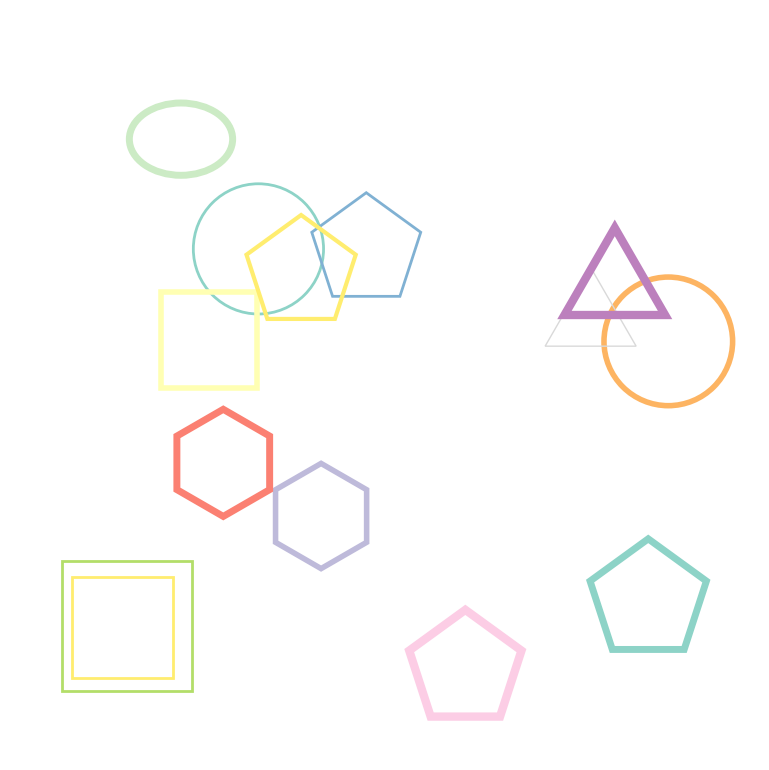[{"shape": "circle", "thickness": 1, "radius": 0.42, "center": [0.336, 0.677]}, {"shape": "pentagon", "thickness": 2.5, "radius": 0.4, "center": [0.842, 0.221]}, {"shape": "square", "thickness": 2, "radius": 0.31, "center": [0.272, 0.558]}, {"shape": "hexagon", "thickness": 2, "radius": 0.34, "center": [0.417, 0.33]}, {"shape": "hexagon", "thickness": 2.5, "radius": 0.35, "center": [0.29, 0.399]}, {"shape": "pentagon", "thickness": 1, "radius": 0.37, "center": [0.476, 0.675]}, {"shape": "circle", "thickness": 2, "radius": 0.42, "center": [0.868, 0.557]}, {"shape": "square", "thickness": 1, "radius": 0.42, "center": [0.165, 0.187]}, {"shape": "pentagon", "thickness": 3, "radius": 0.38, "center": [0.604, 0.131]}, {"shape": "triangle", "thickness": 0.5, "radius": 0.34, "center": [0.767, 0.585]}, {"shape": "triangle", "thickness": 3, "radius": 0.38, "center": [0.798, 0.629]}, {"shape": "oval", "thickness": 2.5, "radius": 0.34, "center": [0.235, 0.819]}, {"shape": "pentagon", "thickness": 1.5, "radius": 0.37, "center": [0.391, 0.646]}, {"shape": "square", "thickness": 1, "radius": 0.33, "center": [0.159, 0.185]}]